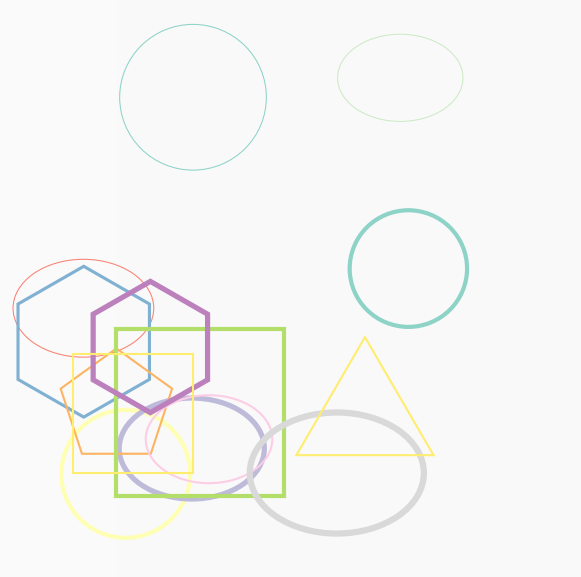[{"shape": "circle", "thickness": 0.5, "radius": 0.63, "center": [0.332, 0.831]}, {"shape": "circle", "thickness": 2, "radius": 0.5, "center": [0.703, 0.534]}, {"shape": "circle", "thickness": 2, "radius": 0.55, "center": [0.216, 0.179]}, {"shape": "oval", "thickness": 2.5, "radius": 0.62, "center": [0.33, 0.222]}, {"shape": "oval", "thickness": 0.5, "radius": 0.61, "center": [0.143, 0.465]}, {"shape": "hexagon", "thickness": 1.5, "radius": 0.65, "center": [0.144, 0.407]}, {"shape": "pentagon", "thickness": 1, "radius": 0.5, "center": [0.2, 0.295]}, {"shape": "square", "thickness": 2, "radius": 0.72, "center": [0.345, 0.285]}, {"shape": "oval", "thickness": 1, "radius": 0.54, "center": [0.36, 0.239]}, {"shape": "oval", "thickness": 3, "radius": 0.75, "center": [0.579, 0.18]}, {"shape": "hexagon", "thickness": 2.5, "radius": 0.57, "center": [0.259, 0.398]}, {"shape": "oval", "thickness": 0.5, "radius": 0.54, "center": [0.689, 0.864]}, {"shape": "triangle", "thickness": 1, "radius": 0.68, "center": [0.628, 0.279]}, {"shape": "square", "thickness": 1, "radius": 0.52, "center": [0.229, 0.283]}]